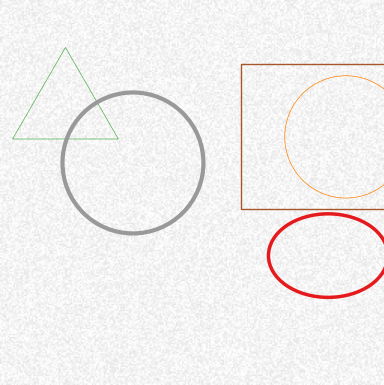[{"shape": "oval", "thickness": 2.5, "radius": 0.78, "center": [0.852, 0.336]}, {"shape": "triangle", "thickness": 0.5, "radius": 0.79, "center": [0.17, 0.718]}, {"shape": "circle", "thickness": 0.5, "radius": 0.79, "center": [0.898, 0.644]}, {"shape": "square", "thickness": 1, "radius": 0.94, "center": [0.814, 0.645]}, {"shape": "circle", "thickness": 3, "radius": 0.92, "center": [0.345, 0.577]}]